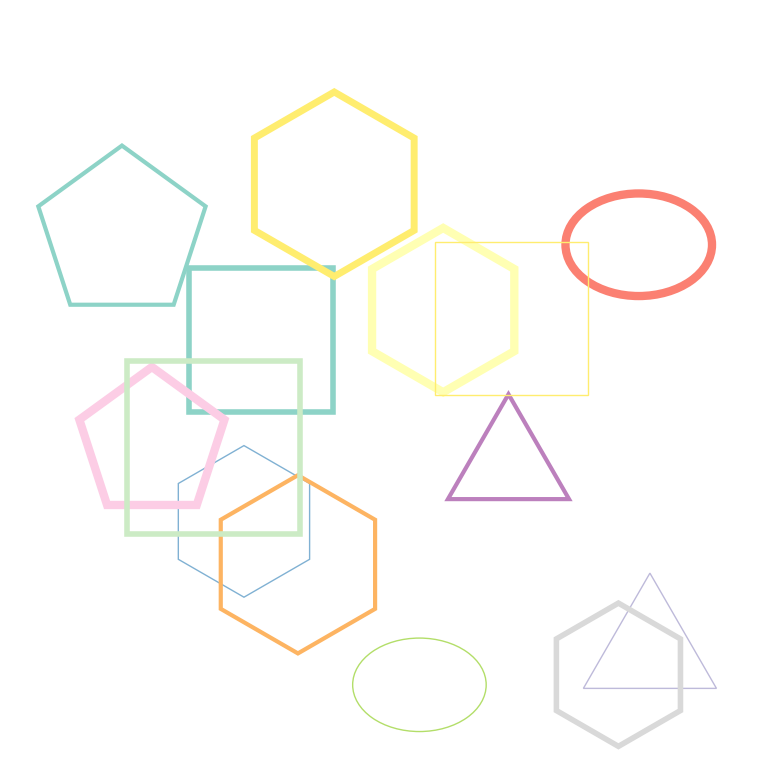[{"shape": "square", "thickness": 2, "radius": 0.47, "center": [0.338, 0.558]}, {"shape": "pentagon", "thickness": 1.5, "radius": 0.57, "center": [0.158, 0.697]}, {"shape": "hexagon", "thickness": 3, "radius": 0.53, "center": [0.576, 0.597]}, {"shape": "triangle", "thickness": 0.5, "radius": 0.5, "center": [0.844, 0.156]}, {"shape": "oval", "thickness": 3, "radius": 0.48, "center": [0.83, 0.682]}, {"shape": "hexagon", "thickness": 0.5, "radius": 0.49, "center": [0.317, 0.323]}, {"shape": "hexagon", "thickness": 1.5, "radius": 0.58, "center": [0.387, 0.267]}, {"shape": "oval", "thickness": 0.5, "radius": 0.43, "center": [0.545, 0.111]}, {"shape": "pentagon", "thickness": 3, "radius": 0.5, "center": [0.197, 0.424]}, {"shape": "hexagon", "thickness": 2, "radius": 0.47, "center": [0.803, 0.124]}, {"shape": "triangle", "thickness": 1.5, "radius": 0.45, "center": [0.66, 0.397]}, {"shape": "square", "thickness": 2, "radius": 0.56, "center": [0.277, 0.419]}, {"shape": "hexagon", "thickness": 2.5, "radius": 0.6, "center": [0.434, 0.761]}, {"shape": "square", "thickness": 0.5, "radius": 0.5, "center": [0.664, 0.587]}]